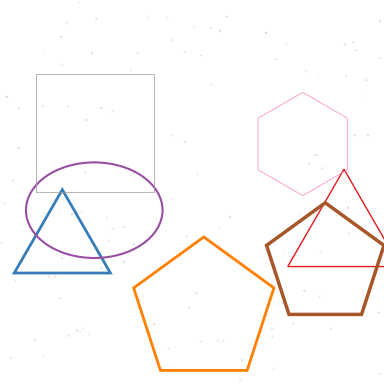[{"shape": "triangle", "thickness": 1, "radius": 0.84, "center": [0.893, 0.392]}, {"shape": "triangle", "thickness": 2, "radius": 0.72, "center": [0.162, 0.363]}, {"shape": "oval", "thickness": 1.5, "radius": 0.89, "center": [0.245, 0.454]}, {"shape": "pentagon", "thickness": 2, "radius": 0.96, "center": [0.529, 0.193]}, {"shape": "pentagon", "thickness": 2.5, "radius": 0.8, "center": [0.845, 0.313]}, {"shape": "hexagon", "thickness": 0.5, "radius": 0.67, "center": [0.786, 0.626]}, {"shape": "square", "thickness": 0.5, "radius": 0.77, "center": [0.247, 0.654]}]